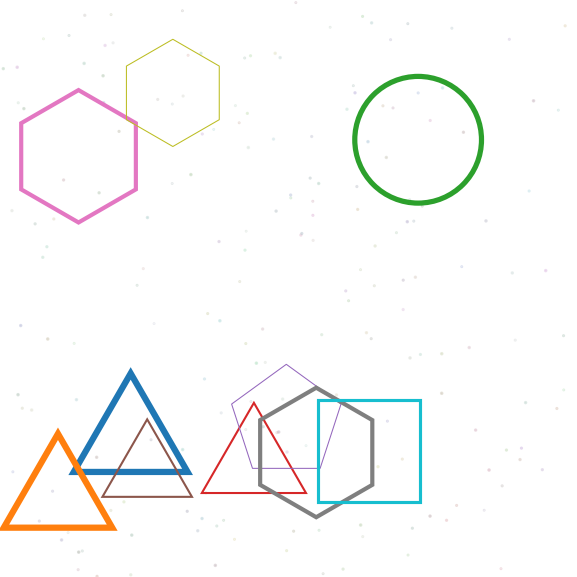[{"shape": "triangle", "thickness": 3, "radius": 0.57, "center": [0.226, 0.239]}, {"shape": "triangle", "thickness": 3, "radius": 0.54, "center": [0.1, 0.14]}, {"shape": "circle", "thickness": 2.5, "radius": 0.55, "center": [0.724, 0.757]}, {"shape": "triangle", "thickness": 1, "radius": 0.52, "center": [0.44, 0.197]}, {"shape": "pentagon", "thickness": 0.5, "radius": 0.5, "center": [0.496, 0.269]}, {"shape": "triangle", "thickness": 1, "radius": 0.45, "center": [0.255, 0.184]}, {"shape": "hexagon", "thickness": 2, "radius": 0.57, "center": [0.136, 0.729]}, {"shape": "hexagon", "thickness": 2, "radius": 0.56, "center": [0.548, 0.216]}, {"shape": "hexagon", "thickness": 0.5, "radius": 0.46, "center": [0.299, 0.838]}, {"shape": "square", "thickness": 1.5, "radius": 0.44, "center": [0.639, 0.219]}]